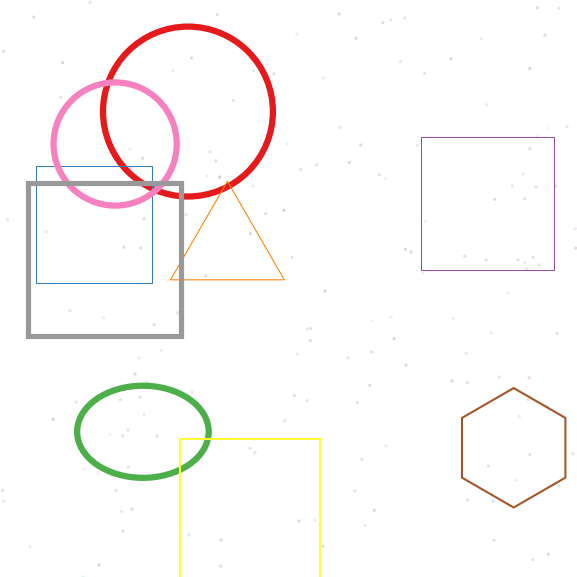[{"shape": "circle", "thickness": 3, "radius": 0.74, "center": [0.325, 0.806]}, {"shape": "square", "thickness": 0.5, "radius": 0.51, "center": [0.163, 0.611]}, {"shape": "oval", "thickness": 3, "radius": 0.57, "center": [0.247, 0.251]}, {"shape": "square", "thickness": 0.5, "radius": 0.58, "center": [0.844, 0.647]}, {"shape": "triangle", "thickness": 0.5, "radius": 0.57, "center": [0.394, 0.571]}, {"shape": "square", "thickness": 1, "radius": 0.6, "center": [0.433, 0.117]}, {"shape": "hexagon", "thickness": 1, "radius": 0.52, "center": [0.889, 0.224]}, {"shape": "circle", "thickness": 3, "radius": 0.53, "center": [0.199, 0.75]}, {"shape": "square", "thickness": 2.5, "radius": 0.66, "center": [0.181, 0.55]}]